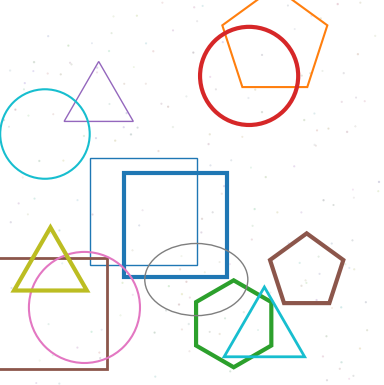[{"shape": "square", "thickness": 1, "radius": 0.7, "center": [0.373, 0.451]}, {"shape": "square", "thickness": 3, "radius": 0.67, "center": [0.455, 0.416]}, {"shape": "pentagon", "thickness": 1.5, "radius": 0.72, "center": [0.714, 0.89]}, {"shape": "hexagon", "thickness": 3, "radius": 0.56, "center": [0.607, 0.159]}, {"shape": "circle", "thickness": 3, "radius": 0.64, "center": [0.647, 0.803]}, {"shape": "triangle", "thickness": 1, "radius": 0.52, "center": [0.256, 0.737]}, {"shape": "pentagon", "thickness": 3, "radius": 0.5, "center": [0.797, 0.294]}, {"shape": "square", "thickness": 2, "radius": 0.72, "center": [0.135, 0.186]}, {"shape": "circle", "thickness": 1.5, "radius": 0.72, "center": [0.219, 0.201]}, {"shape": "oval", "thickness": 1, "radius": 0.67, "center": [0.51, 0.274]}, {"shape": "triangle", "thickness": 3, "radius": 0.55, "center": [0.131, 0.3]}, {"shape": "circle", "thickness": 1.5, "radius": 0.58, "center": [0.117, 0.652]}, {"shape": "triangle", "thickness": 2, "radius": 0.6, "center": [0.687, 0.134]}]